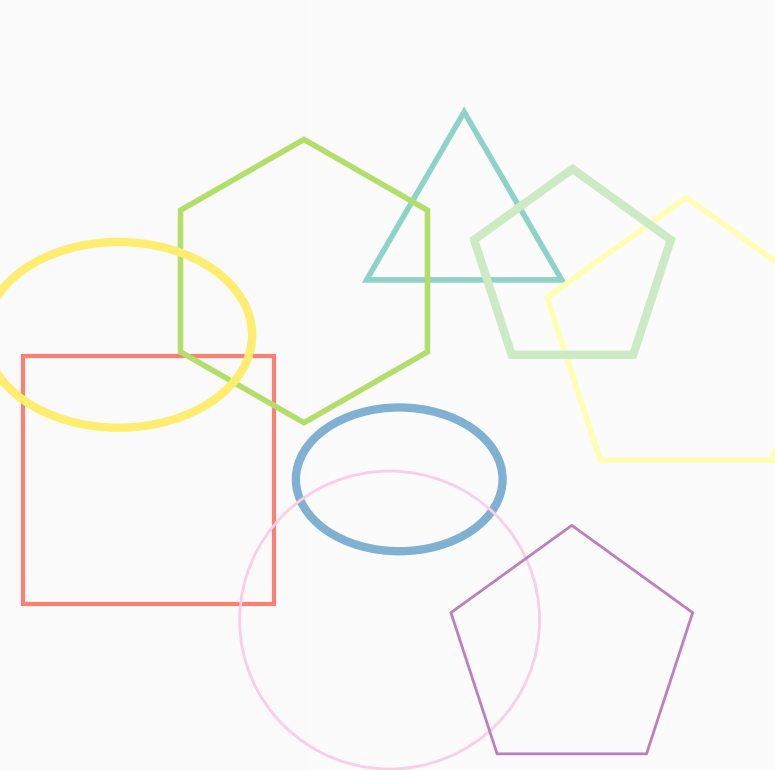[{"shape": "triangle", "thickness": 2, "radius": 0.73, "center": [0.599, 0.709]}, {"shape": "pentagon", "thickness": 2, "radius": 0.94, "center": [0.885, 0.555]}, {"shape": "square", "thickness": 1.5, "radius": 0.81, "center": [0.192, 0.376]}, {"shape": "oval", "thickness": 3, "radius": 0.67, "center": [0.515, 0.377]}, {"shape": "hexagon", "thickness": 2, "radius": 0.92, "center": [0.392, 0.635]}, {"shape": "circle", "thickness": 1, "radius": 0.97, "center": [0.503, 0.195]}, {"shape": "pentagon", "thickness": 1, "radius": 0.82, "center": [0.738, 0.154]}, {"shape": "pentagon", "thickness": 3, "radius": 0.67, "center": [0.739, 0.647]}, {"shape": "oval", "thickness": 3, "radius": 0.86, "center": [0.153, 0.565]}]